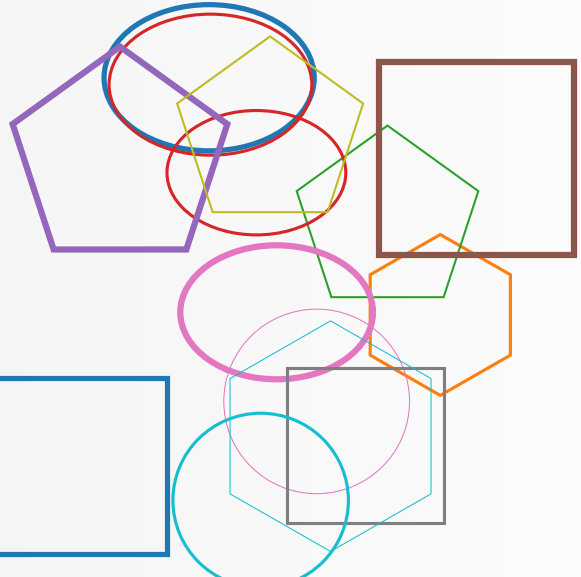[{"shape": "oval", "thickness": 2.5, "radius": 0.9, "center": [0.36, 0.865]}, {"shape": "square", "thickness": 2.5, "radius": 0.76, "center": [0.136, 0.192]}, {"shape": "hexagon", "thickness": 1.5, "radius": 0.7, "center": [0.757, 0.454]}, {"shape": "pentagon", "thickness": 1, "radius": 0.82, "center": [0.667, 0.617]}, {"shape": "oval", "thickness": 1.5, "radius": 0.87, "center": [0.362, 0.853]}, {"shape": "oval", "thickness": 1.5, "radius": 0.77, "center": [0.441, 0.7]}, {"shape": "pentagon", "thickness": 3, "radius": 0.97, "center": [0.206, 0.724]}, {"shape": "square", "thickness": 3, "radius": 0.84, "center": [0.82, 0.725]}, {"shape": "circle", "thickness": 0.5, "radius": 0.8, "center": [0.545, 0.304]}, {"shape": "oval", "thickness": 3, "radius": 0.83, "center": [0.476, 0.458]}, {"shape": "square", "thickness": 1.5, "radius": 0.67, "center": [0.629, 0.228]}, {"shape": "pentagon", "thickness": 1, "radius": 0.84, "center": [0.465, 0.768]}, {"shape": "hexagon", "thickness": 0.5, "radius": 1.0, "center": [0.569, 0.244]}, {"shape": "circle", "thickness": 1.5, "radius": 0.75, "center": [0.448, 0.133]}]